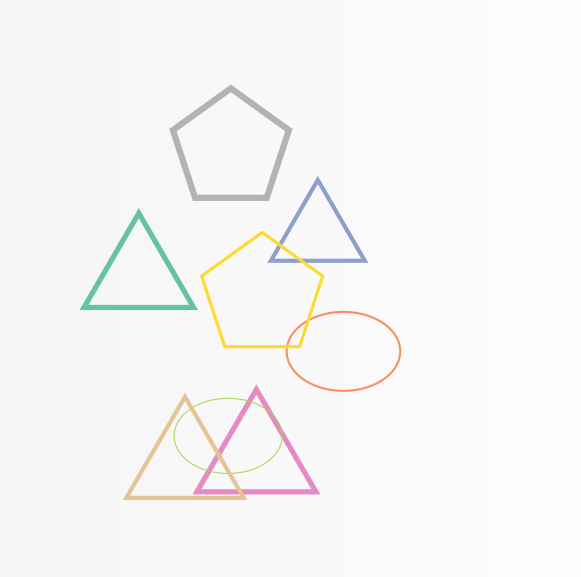[{"shape": "triangle", "thickness": 2.5, "radius": 0.54, "center": [0.239, 0.521]}, {"shape": "oval", "thickness": 1, "radius": 0.49, "center": [0.591, 0.391]}, {"shape": "triangle", "thickness": 2, "radius": 0.47, "center": [0.547, 0.594]}, {"shape": "triangle", "thickness": 2.5, "radius": 0.59, "center": [0.441, 0.207]}, {"shape": "oval", "thickness": 0.5, "radius": 0.46, "center": [0.392, 0.244]}, {"shape": "pentagon", "thickness": 1.5, "radius": 0.55, "center": [0.451, 0.487]}, {"shape": "triangle", "thickness": 2, "radius": 0.58, "center": [0.318, 0.195]}, {"shape": "pentagon", "thickness": 3, "radius": 0.52, "center": [0.397, 0.741]}]